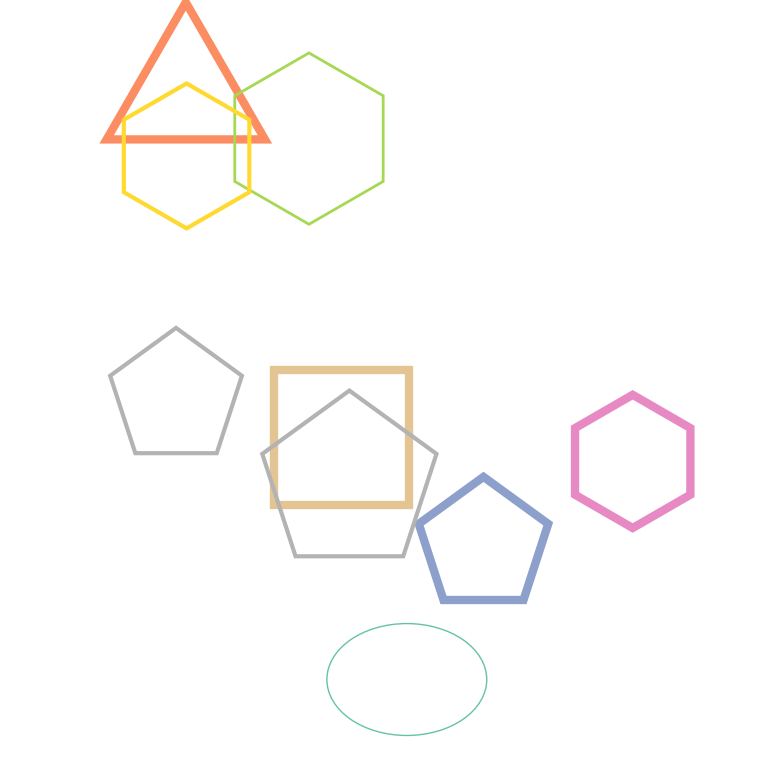[{"shape": "oval", "thickness": 0.5, "radius": 0.52, "center": [0.528, 0.118]}, {"shape": "triangle", "thickness": 3, "radius": 0.59, "center": [0.241, 0.878]}, {"shape": "pentagon", "thickness": 3, "radius": 0.44, "center": [0.628, 0.292]}, {"shape": "hexagon", "thickness": 3, "radius": 0.43, "center": [0.822, 0.401]}, {"shape": "hexagon", "thickness": 1, "radius": 0.56, "center": [0.401, 0.82]}, {"shape": "hexagon", "thickness": 1.5, "radius": 0.47, "center": [0.242, 0.798]}, {"shape": "square", "thickness": 3, "radius": 0.44, "center": [0.443, 0.432]}, {"shape": "pentagon", "thickness": 1.5, "radius": 0.59, "center": [0.454, 0.374]}, {"shape": "pentagon", "thickness": 1.5, "radius": 0.45, "center": [0.229, 0.484]}]